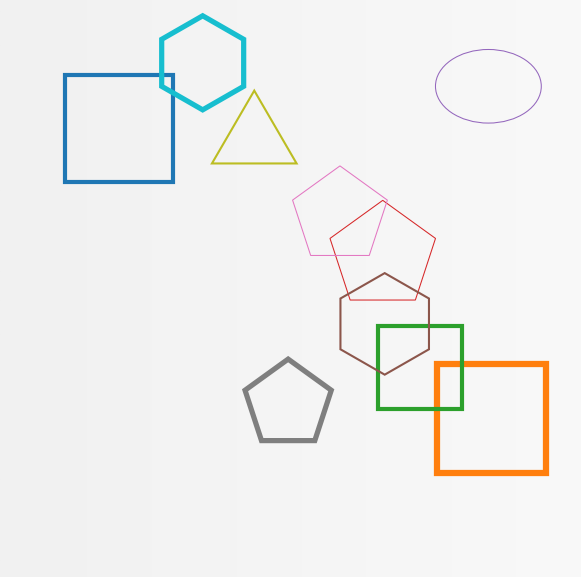[{"shape": "square", "thickness": 2, "radius": 0.46, "center": [0.205, 0.776]}, {"shape": "square", "thickness": 3, "radius": 0.47, "center": [0.846, 0.275]}, {"shape": "square", "thickness": 2, "radius": 0.36, "center": [0.723, 0.363]}, {"shape": "pentagon", "thickness": 0.5, "radius": 0.48, "center": [0.659, 0.557]}, {"shape": "oval", "thickness": 0.5, "radius": 0.46, "center": [0.84, 0.85]}, {"shape": "hexagon", "thickness": 1, "radius": 0.44, "center": [0.662, 0.438]}, {"shape": "pentagon", "thickness": 0.5, "radius": 0.43, "center": [0.585, 0.626]}, {"shape": "pentagon", "thickness": 2.5, "radius": 0.39, "center": [0.496, 0.299]}, {"shape": "triangle", "thickness": 1, "radius": 0.42, "center": [0.437, 0.758]}, {"shape": "hexagon", "thickness": 2.5, "radius": 0.41, "center": [0.349, 0.89]}]